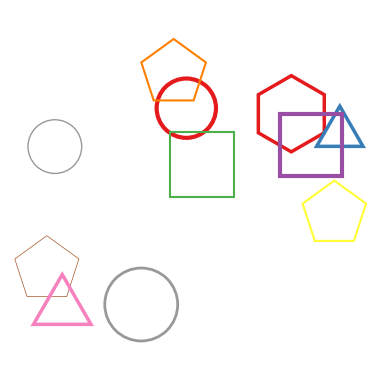[{"shape": "hexagon", "thickness": 2.5, "radius": 0.49, "center": [0.757, 0.705]}, {"shape": "circle", "thickness": 3, "radius": 0.39, "center": [0.484, 0.719]}, {"shape": "triangle", "thickness": 2.5, "radius": 0.35, "center": [0.883, 0.655]}, {"shape": "square", "thickness": 1.5, "radius": 0.42, "center": [0.525, 0.572]}, {"shape": "square", "thickness": 3, "radius": 0.4, "center": [0.808, 0.623]}, {"shape": "pentagon", "thickness": 1.5, "radius": 0.44, "center": [0.451, 0.811]}, {"shape": "pentagon", "thickness": 1.5, "radius": 0.43, "center": [0.868, 0.444]}, {"shape": "pentagon", "thickness": 0.5, "radius": 0.44, "center": [0.122, 0.3]}, {"shape": "triangle", "thickness": 2.5, "radius": 0.43, "center": [0.162, 0.201]}, {"shape": "circle", "thickness": 1, "radius": 0.35, "center": [0.142, 0.619]}, {"shape": "circle", "thickness": 2, "radius": 0.47, "center": [0.367, 0.209]}]